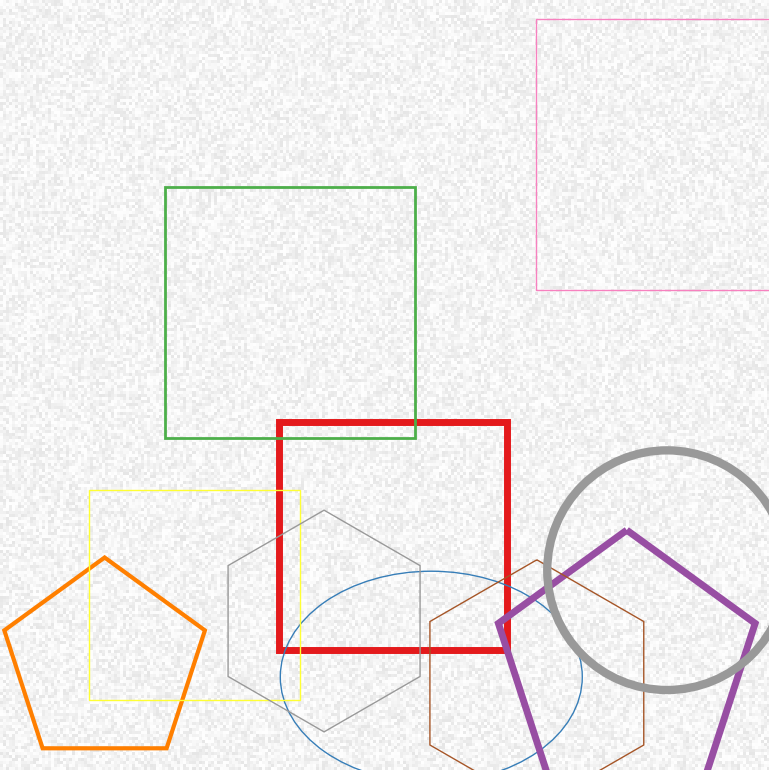[{"shape": "square", "thickness": 2.5, "radius": 0.74, "center": [0.51, 0.304]}, {"shape": "oval", "thickness": 0.5, "radius": 0.98, "center": [0.56, 0.121]}, {"shape": "square", "thickness": 1, "radius": 0.81, "center": [0.377, 0.594]}, {"shape": "pentagon", "thickness": 2.5, "radius": 0.88, "center": [0.814, 0.136]}, {"shape": "pentagon", "thickness": 1.5, "radius": 0.68, "center": [0.136, 0.139]}, {"shape": "square", "thickness": 0.5, "radius": 0.68, "center": [0.253, 0.227]}, {"shape": "hexagon", "thickness": 0.5, "radius": 0.8, "center": [0.697, 0.113]}, {"shape": "square", "thickness": 0.5, "radius": 0.88, "center": [0.872, 0.8]}, {"shape": "circle", "thickness": 3, "radius": 0.78, "center": [0.866, 0.26]}, {"shape": "hexagon", "thickness": 0.5, "radius": 0.72, "center": [0.421, 0.193]}]